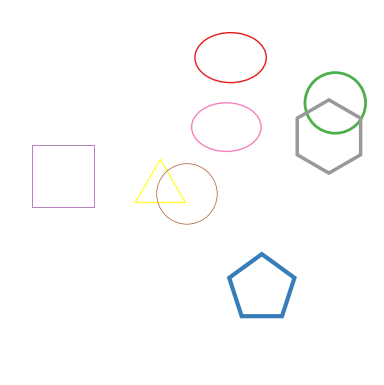[{"shape": "oval", "thickness": 1, "radius": 0.46, "center": [0.599, 0.85]}, {"shape": "pentagon", "thickness": 3, "radius": 0.45, "center": [0.68, 0.251]}, {"shape": "circle", "thickness": 2, "radius": 0.39, "center": [0.871, 0.733]}, {"shape": "square", "thickness": 0.5, "radius": 0.41, "center": [0.163, 0.543]}, {"shape": "triangle", "thickness": 1, "radius": 0.38, "center": [0.416, 0.511]}, {"shape": "circle", "thickness": 0.5, "radius": 0.39, "center": [0.486, 0.496]}, {"shape": "oval", "thickness": 1, "radius": 0.45, "center": [0.588, 0.67]}, {"shape": "hexagon", "thickness": 2.5, "radius": 0.48, "center": [0.854, 0.645]}]